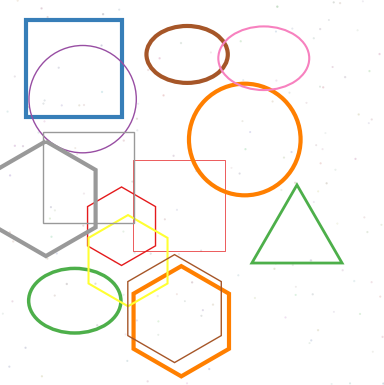[{"shape": "square", "thickness": 0.5, "radius": 0.59, "center": [0.465, 0.467]}, {"shape": "hexagon", "thickness": 1, "radius": 0.51, "center": [0.316, 0.412]}, {"shape": "square", "thickness": 3, "radius": 0.63, "center": [0.192, 0.822]}, {"shape": "oval", "thickness": 2.5, "radius": 0.6, "center": [0.194, 0.219]}, {"shape": "triangle", "thickness": 2, "radius": 0.68, "center": [0.771, 0.384]}, {"shape": "circle", "thickness": 1, "radius": 0.7, "center": [0.215, 0.742]}, {"shape": "hexagon", "thickness": 3, "radius": 0.72, "center": [0.471, 0.166]}, {"shape": "circle", "thickness": 3, "radius": 0.72, "center": [0.636, 0.638]}, {"shape": "hexagon", "thickness": 1.5, "radius": 0.59, "center": [0.333, 0.323]}, {"shape": "oval", "thickness": 3, "radius": 0.53, "center": [0.486, 0.859]}, {"shape": "hexagon", "thickness": 1, "radius": 0.7, "center": [0.453, 0.198]}, {"shape": "oval", "thickness": 1.5, "radius": 0.59, "center": [0.685, 0.849]}, {"shape": "hexagon", "thickness": 3, "radius": 0.75, "center": [0.119, 0.484]}, {"shape": "square", "thickness": 1, "radius": 0.59, "center": [0.23, 0.54]}]